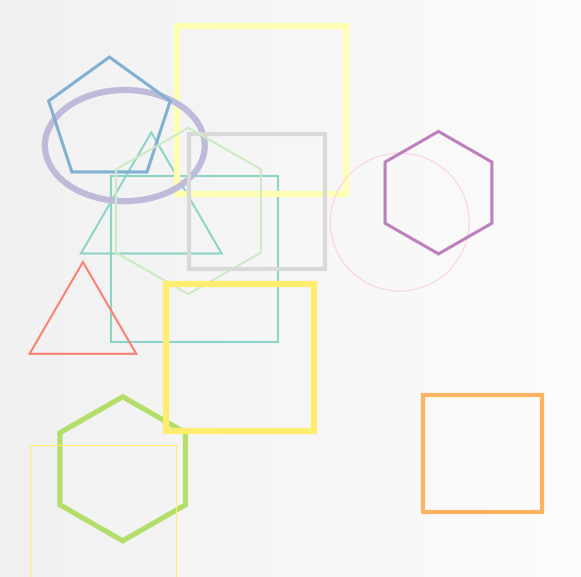[{"shape": "triangle", "thickness": 1, "radius": 0.7, "center": [0.26, 0.63]}, {"shape": "square", "thickness": 1, "radius": 0.72, "center": [0.334, 0.551]}, {"shape": "square", "thickness": 3, "radius": 0.73, "center": [0.45, 0.809]}, {"shape": "oval", "thickness": 3, "radius": 0.69, "center": [0.215, 0.747]}, {"shape": "triangle", "thickness": 1, "radius": 0.53, "center": [0.143, 0.439]}, {"shape": "pentagon", "thickness": 1.5, "radius": 0.55, "center": [0.188, 0.79]}, {"shape": "square", "thickness": 2, "radius": 0.51, "center": [0.83, 0.214]}, {"shape": "hexagon", "thickness": 2.5, "radius": 0.62, "center": [0.211, 0.187]}, {"shape": "circle", "thickness": 0.5, "radius": 0.6, "center": [0.688, 0.615]}, {"shape": "square", "thickness": 2, "radius": 0.59, "center": [0.443, 0.65]}, {"shape": "hexagon", "thickness": 1.5, "radius": 0.53, "center": [0.754, 0.666]}, {"shape": "hexagon", "thickness": 1, "radius": 0.72, "center": [0.324, 0.634]}, {"shape": "square", "thickness": 0.5, "radius": 0.63, "center": [0.178, 0.103]}, {"shape": "square", "thickness": 3, "radius": 0.64, "center": [0.412, 0.38]}]